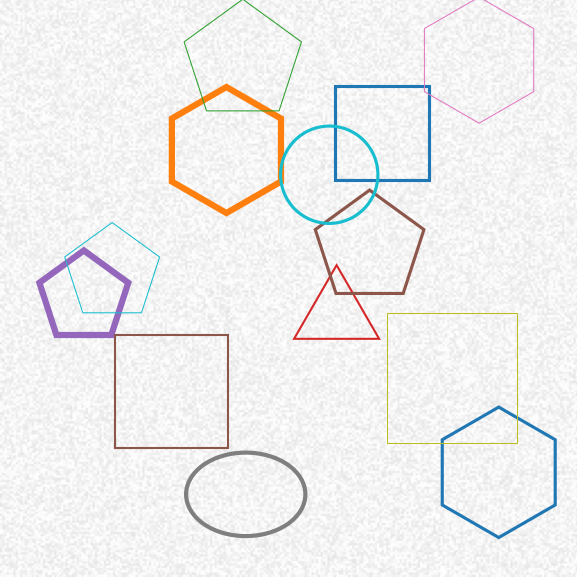[{"shape": "square", "thickness": 1.5, "radius": 0.41, "center": [0.661, 0.769]}, {"shape": "hexagon", "thickness": 1.5, "radius": 0.56, "center": [0.864, 0.181]}, {"shape": "hexagon", "thickness": 3, "radius": 0.55, "center": [0.392, 0.739]}, {"shape": "pentagon", "thickness": 0.5, "radius": 0.53, "center": [0.42, 0.894]}, {"shape": "triangle", "thickness": 1, "radius": 0.43, "center": [0.583, 0.455]}, {"shape": "pentagon", "thickness": 3, "radius": 0.4, "center": [0.145, 0.485]}, {"shape": "pentagon", "thickness": 1.5, "radius": 0.49, "center": [0.64, 0.571]}, {"shape": "square", "thickness": 1, "radius": 0.49, "center": [0.297, 0.321]}, {"shape": "hexagon", "thickness": 0.5, "radius": 0.55, "center": [0.83, 0.895]}, {"shape": "oval", "thickness": 2, "radius": 0.52, "center": [0.426, 0.143]}, {"shape": "square", "thickness": 0.5, "radius": 0.56, "center": [0.782, 0.345]}, {"shape": "circle", "thickness": 1.5, "radius": 0.42, "center": [0.57, 0.697]}, {"shape": "pentagon", "thickness": 0.5, "radius": 0.43, "center": [0.194, 0.527]}]